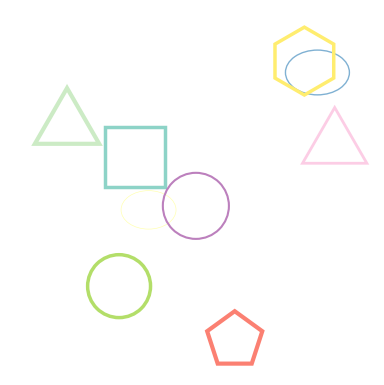[{"shape": "square", "thickness": 2.5, "radius": 0.39, "center": [0.35, 0.592]}, {"shape": "oval", "thickness": 0.5, "radius": 0.36, "center": [0.386, 0.455]}, {"shape": "pentagon", "thickness": 3, "radius": 0.38, "center": [0.61, 0.116]}, {"shape": "oval", "thickness": 1, "radius": 0.42, "center": [0.824, 0.812]}, {"shape": "circle", "thickness": 2.5, "radius": 0.41, "center": [0.309, 0.257]}, {"shape": "triangle", "thickness": 2, "radius": 0.48, "center": [0.869, 0.624]}, {"shape": "circle", "thickness": 1.5, "radius": 0.43, "center": [0.509, 0.465]}, {"shape": "triangle", "thickness": 3, "radius": 0.48, "center": [0.174, 0.675]}, {"shape": "hexagon", "thickness": 2.5, "radius": 0.44, "center": [0.791, 0.841]}]